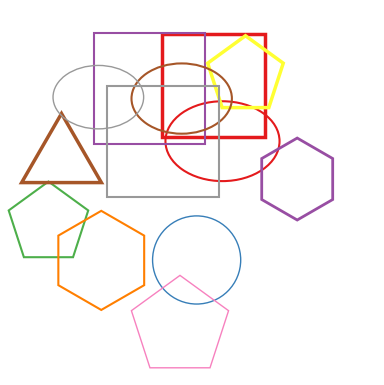[{"shape": "square", "thickness": 2.5, "radius": 0.67, "center": [0.555, 0.777]}, {"shape": "oval", "thickness": 1.5, "radius": 0.74, "center": [0.578, 0.633]}, {"shape": "circle", "thickness": 1, "radius": 0.57, "center": [0.511, 0.325]}, {"shape": "pentagon", "thickness": 1.5, "radius": 0.54, "center": [0.126, 0.42]}, {"shape": "hexagon", "thickness": 2, "radius": 0.53, "center": [0.772, 0.535]}, {"shape": "square", "thickness": 1.5, "radius": 0.72, "center": [0.388, 0.77]}, {"shape": "hexagon", "thickness": 1.5, "radius": 0.64, "center": [0.263, 0.324]}, {"shape": "pentagon", "thickness": 2.5, "radius": 0.52, "center": [0.638, 0.804]}, {"shape": "oval", "thickness": 1.5, "radius": 0.65, "center": [0.472, 0.744]}, {"shape": "triangle", "thickness": 2.5, "radius": 0.6, "center": [0.16, 0.586]}, {"shape": "pentagon", "thickness": 1, "radius": 0.66, "center": [0.467, 0.152]}, {"shape": "oval", "thickness": 1, "radius": 0.59, "center": [0.255, 0.748]}, {"shape": "square", "thickness": 1.5, "radius": 0.72, "center": [0.424, 0.632]}]